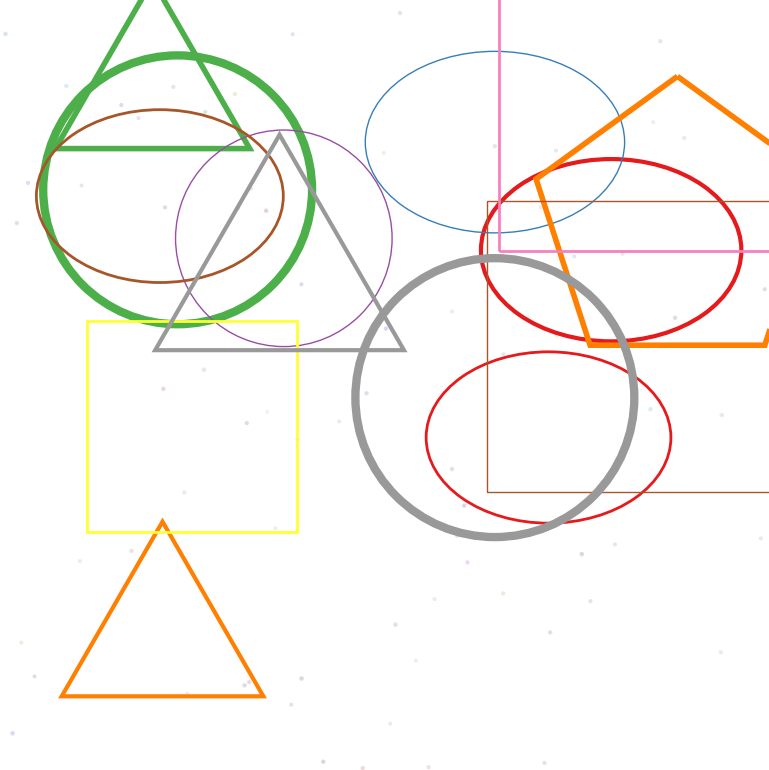[{"shape": "oval", "thickness": 1.5, "radius": 0.85, "center": [0.794, 0.675]}, {"shape": "oval", "thickness": 1, "radius": 0.79, "center": [0.712, 0.432]}, {"shape": "oval", "thickness": 0.5, "radius": 0.84, "center": [0.643, 0.815]}, {"shape": "circle", "thickness": 3, "radius": 0.87, "center": [0.231, 0.753]}, {"shape": "triangle", "thickness": 2, "radius": 0.73, "center": [0.198, 0.88]}, {"shape": "circle", "thickness": 0.5, "radius": 0.7, "center": [0.369, 0.691]}, {"shape": "triangle", "thickness": 1.5, "radius": 0.76, "center": [0.211, 0.171]}, {"shape": "pentagon", "thickness": 2, "radius": 0.97, "center": [0.88, 0.708]}, {"shape": "square", "thickness": 1, "radius": 0.68, "center": [0.249, 0.446]}, {"shape": "square", "thickness": 0.5, "radius": 0.95, "center": [0.822, 0.55]}, {"shape": "oval", "thickness": 1, "radius": 0.8, "center": [0.208, 0.745]}, {"shape": "square", "thickness": 1, "radius": 0.99, "center": [0.846, 0.873]}, {"shape": "triangle", "thickness": 1.5, "radius": 0.93, "center": [0.363, 0.638]}, {"shape": "circle", "thickness": 3, "radius": 0.91, "center": [0.643, 0.484]}]